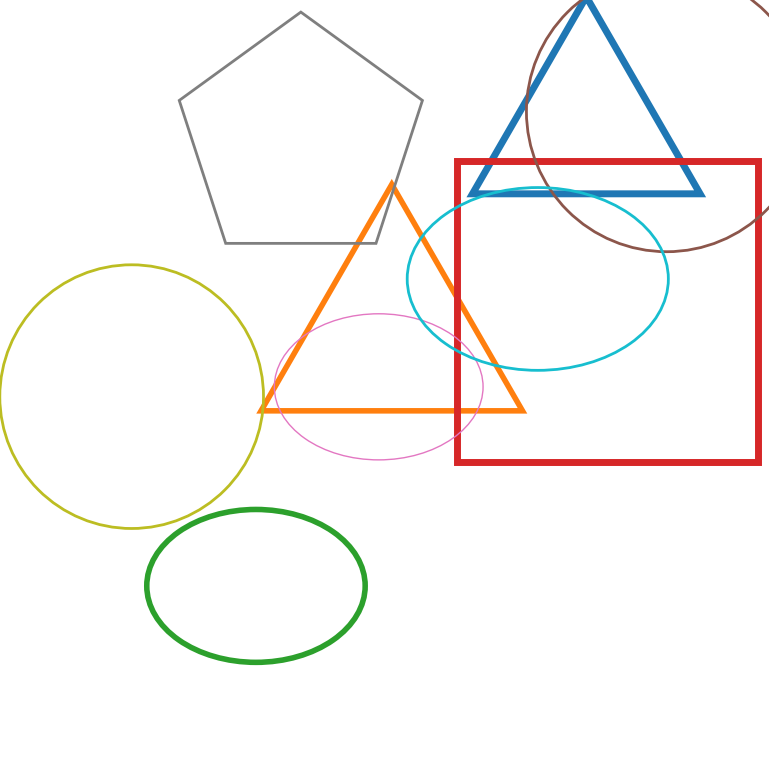[{"shape": "triangle", "thickness": 2.5, "radius": 0.85, "center": [0.761, 0.834]}, {"shape": "triangle", "thickness": 2, "radius": 0.98, "center": [0.509, 0.564]}, {"shape": "oval", "thickness": 2, "radius": 0.71, "center": [0.332, 0.239]}, {"shape": "square", "thickness": 2.5, "radius": 0.98, "center": [0.789, 0.596]}, {"shape": "circle", "thickness": 1, "radius": 0.91, "center": [0.866, 0.855]}, {"shape": "oval", "thickness": 0.5, "radius": 0.68, "center": [0.492, 0.498]}, {"shape": "pentagon", "thickness": 1, "radius": 0.83, "center": [0.391, 0.818]}, {"shape": "circle", "thickness": 1, "radius": 0.86, "center": [0.171, 0.485]}, {"shape": "oval", "thickness": 1, "radius": 0.85, "center": [0.698, 0.638]}]